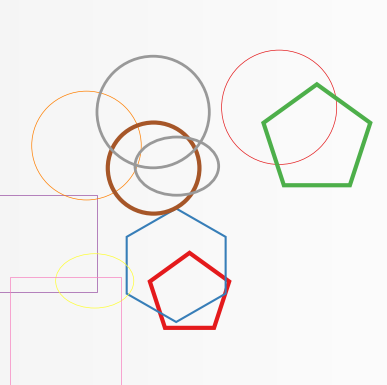[{"shape": "pentagon", "thickness": 3, "radius": 0.54, "center": [0.489, 0.236]}, {"shape": "circle", "thickness": 0.5, "radius": 0.74, "center": [0.72, 0.721]}, {"shape": "hexagon", "thickness": 1.5, "radius": 0.74, "center": [0.455, 0.311]}, {"shape": "pentagon", "thickness": 3, "radius": 0.72, "center": [0.818, 0.636]}, {"shape": "square", "thickness": 0.5, "radius": 0.63, "center": [0.125, 0.368]}, {"shape": "circle", "thickness": 0.5, "radius": 0.71, "center": [0.223, 0.622]}, {"shape": "oval", "thickness": 0.5, "radius": 0.5, "center": [0.244, 0.27]}, {"shape": "circle", "thickness": 3, "radius": 0.59, "center": [0.396, 0.563]}, {"shape": "square", "thickness": 0.5, "radius": 0.71, "center": [0.169, 0.138]}, {"shape": "circle", "thickness": 2, "radius": 0.72, "center": [0.395, 0.709]}, {"shape": "oval", "thickness": 2, "radius": 0.54, "center": [0.456, 0.568]}]